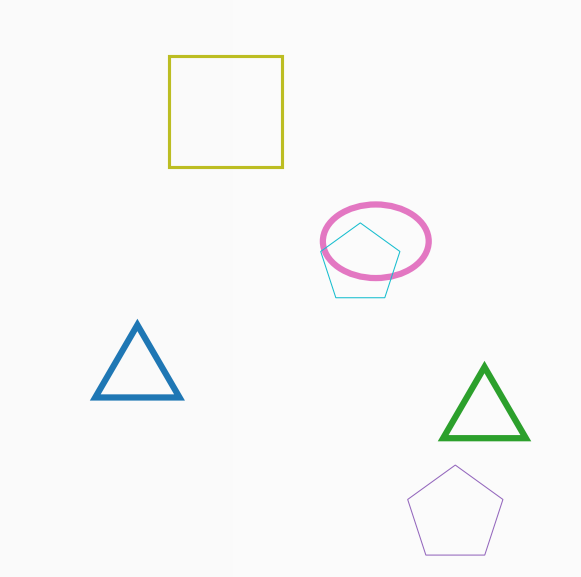[{"shape": "triangle", "thickness": 3, "radius": 0.42, "center": [0.236, 0.353]}, {"shape": "triangle", "thickness": 3, "radius": 0.41, "center": [0.834, 0.281]}, {"shape": "pentagon", "thickness": 0.5, "radius": 0.43, "center": [0.783, 0.108]}, {"shape": "oval", "thickness": 3, "radius": 0.46, "center": [0.647, 0.581]}, {"shape": "square", "thickness": 1.5, "radius": 0.48, "center": [0.388, 0.806]}, {"shape": "pentagon", "thickness": 0.5, "radius": 0.36, "center": [0.62, 0.542]}]